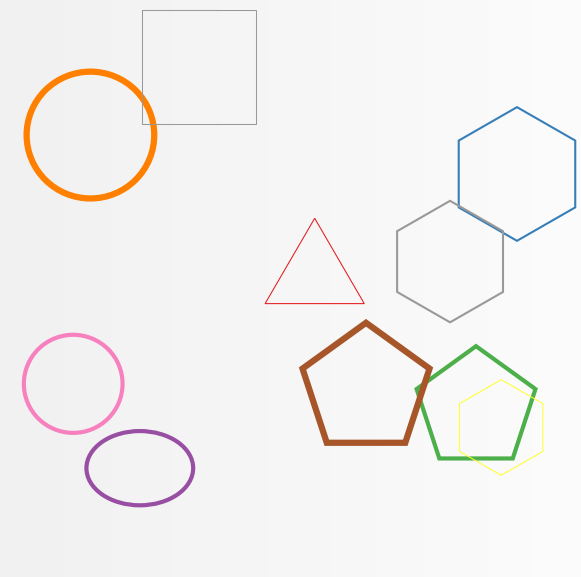[{"shape": "triangle", "thickness": 0.5, "radius": 0.49, "center": [0.541, 0.523]}, {"shape": "hexagon", "thickness": 1, "radius": 0.58, "center": [0.889, 0.698]}, {"shape": "pentagon", "thickness": 2, "radius": 0.54, "center": [0.819, 0.292]}, {"shape": "oval", "thickness": 2, "radius": 0.46, "center": [0.241, 0.188]}, {"shape": "circle", "thickness": 3, "radius": 0.55, "center": [0.156, 0.765]}, {"shape": "hexagon", "thickness": 0.5, "radius": 0.41, "center": [0.862, 0.259]}, {"shape": "pentagon", "thickness": 3, "radius": 0.57, "center": [0.63, 0.325]}, {"shape": "circle", "thickness": 2, "radius": 0.42, "center": [0.126, 0.334]}, {"shape": "hexagon", "thickness": 1, "radius": 0.53, "center": [0.774, 0.546]}, {"shape": "square", "thickness": 0.5, "radius": 0.49, "center": [0.342, 0.883]}]